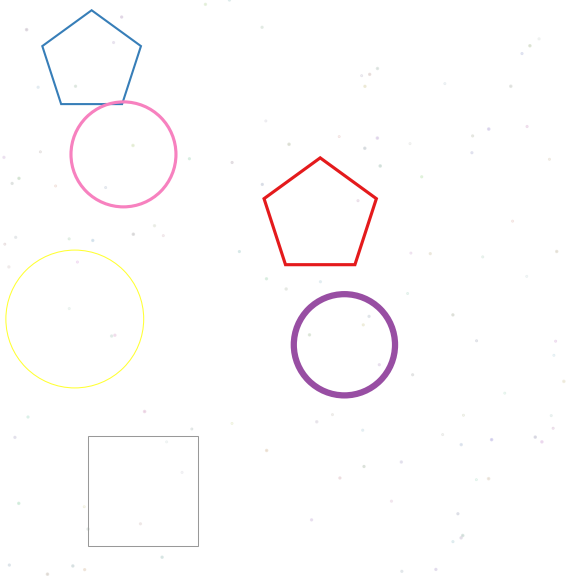[{"shape": "pentagon", "thickness": 1.5, "radius": 0.51, "center": [0.554, 0.624]}, {"shape": "pentagon", "thickness": 1, "radius": 0.45, "center": [0.159, 0.892]}, {"shape": "circle", "thickness": 3, "radius": 0.44, "center": [0.596, 0.402]}, {"shape": "circle", "thickness": 0.5, "radius": 0.6, "center": [0.13, 0.447]}, {"shape": "circle", "thickness": 1.5, "radius": 0.45, "center": [0.214, 0.732]}, {"shape": "square", "thickness": 0.5, "radius": 0.48, "center": [0.248, 0.148]}]